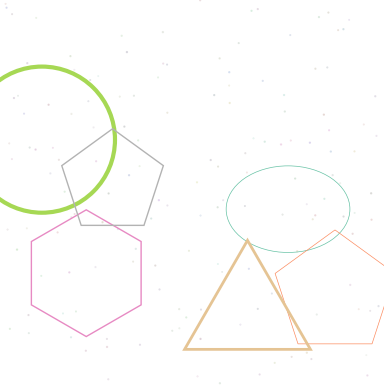[{"shape": "oval", "thickness": 0.5, "radius": 0.8, "center": [0.748, 0.457]}, {"shape": "pentagon", "thickness": 0.5, "radius": 0.82, "center": [0.87, 0.239]}, {"shape": "hexagon", "thickness": 1, "radius": 0.82, "center": [0.224, 0.29]}, {"shape": "circle", "thickness": 3, "radius": 0.95, "center": [0.109, 0.637]}, {"shape": "triangle", "thickness": 2, "radius": 0.94, "center": [0.643, 0.187]}, {"shape": "pentagon", "thickness": 1, "radius": 0.69, "center": [0.292, 0.527]}]